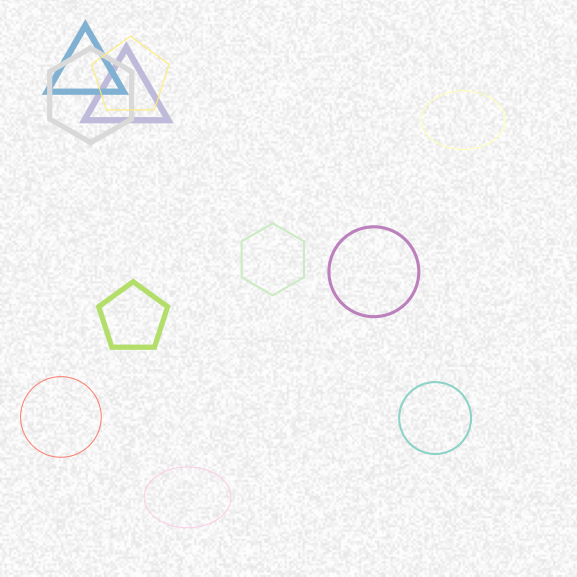[{"shape": "circle", "thickness": 1, "radius": 0.31, "center": [0.753, 0.275]}, {"shape": "oval", "thickness": 0.5, "radius": 0.36, "center": [0.802, 0.791]}, {"shape": "triangle", "thickness": 3, "radius": 0.42, "center": [0.219, 0.833]}, {"shape": "circle", "thickness": 0.5, "radius": 0.35, "center": [0.105, 0.277]}, {"shape": "triangle", "thickness": 3, "radius": 0.38, "center": [0.148, 0.879]}, {"shape": "pentagon", "thickness": 2.5, "radius": 0.31, "center": [0.231, 0.449]}, {"shape": "oval", "thickness": 0.5, "radius": 0.38, "center": [0.325, 0.138]}, {"shape": "hexagon", "thickness": 2.5, "radius": 0.41, "center": [0.157, 0.834]}, {"shape": "circle", "thickness": 1.5, "radius": 0.39, "center": [0.647, 0.529]}, {"shape": "hexagon", "thickness": 1, "radius": 0.31, "center": [0.472, 0.55]}, {"shape": "pentagon", "thickness": 0.5, "radius": 0.35, "center": [0.226, 0.866]}]